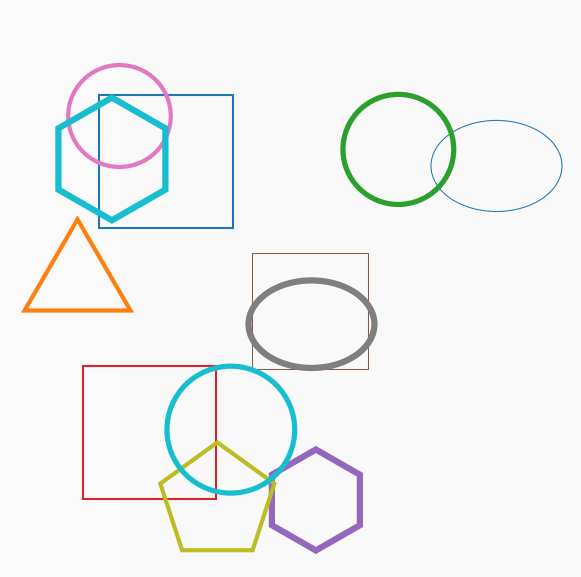[{"shape": "oval", "thickness": 0.5, "radius": 0.56, "center": [0.854, 0.712]}, {"shape": "square", "thickness": 1, "radius": 0.58, "center": [0.286, 0.72]}, {"shape": "triangle", "thickness": 2, "radius": 0.53, "center": [0.133, 0.514]}, {"shape": "circle", "thickness": 2.5, "radius": 0.48, "center": [0.685, 0.74]}, {"shape": "square", "thickness": 1, "radius": 0.58, "center": [0.257, 0.25]}, {"shape": "hexagon", "thickness": 3, "radius": 0.44, "center": [0.543, 0.133]}, {"shape": "square", "thickness": 0.5, "radius": 0.5, "center": [0.533, 0.461]}, {"shape": "circle", "thickness": 2, "radius": 0.44, "center": [0.206, 0.798]}, {"shape": "oval", "thickness": 3, "radius": 0.54, "center": [0.536, 0.438]}, {"shape": "pentagon", "thickness": 2, "radius": 0.52, "center": [0.374, 0.13]}, {"shape": "circle", "thickness": 2.5, "radius": 0.55, "center": [0.397, 0.255]}, {"shape": "hexagon", "thickness": 3, "radius": 0.53, "center": [0.193, 0.724]}]